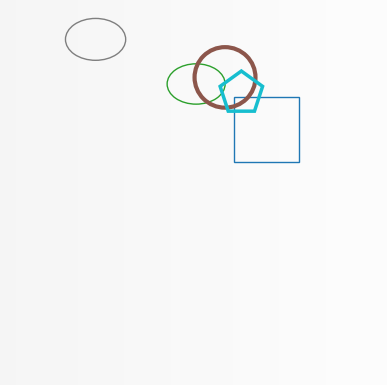[{"shape": "square", "thickness": 1, "radius": 0.42, "center": [0.688, 0.664]}, {"shape": "oval", "thickness": 1, "radius": 0.37, "center": [0.506, 0.782]}, {"shape": "circle", "thickness": 3, "radius": 0.39, "center": [0.581, 0.799]}, {"shape": "oval", "thickness": 1, "radius": 0.39, "center": [0.247, 0.898]}, {"shape": "pentagon", "thickness": 2.5, "radius": 0.29, "center": [0.623, 0.758]}]